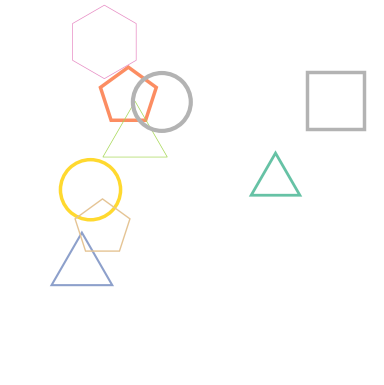[{"shape": "triangle", "thickness": 2, "radius": 0.36, "center": [0.716, 0.529]}, {"shape": "pentagon", "thickness": 2.5, "radius": 0.38, "center": [0.333, 0.749]}, {"shape": "triangle", "thickness": 1.5, "radius": 0.45, "center": [0.213, 0.305]}, {"shape": "hexagon", "thickness": 0.5, "radius": 0.48, "center": [0.271, 0.891]}, {"shape": "triangle", "thickness": 0.5, "radius": 0.48, "center": [0.351, 0.64]}, {"shape": "circle", "thickness": 2.5, "radius": 0.39, "center": [0.235, 0.507]}, {"shape": "pentagon", "thickness": 1, "radius": 0.37, "center": [0.266, 0.408]}, {"shape": "square", "thickness": 2.5, "radius": 0.37, "center": [0.873, 0.74]}, {"shape": "circle", "thickness": 3, "radius": 0.38, "center": [0.42, 0.735]}]